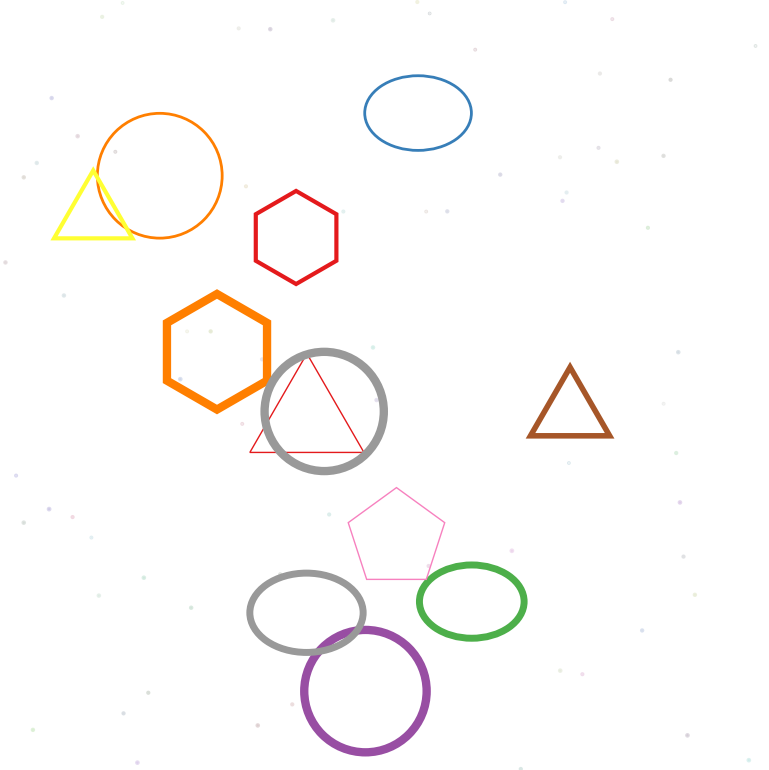[{"shape": "triangle", "thickness": 0.5, "radius": 0.43, "center": [0.399, 0.455]}, {"shape": "hexagon", "thickness": 1.5, "radius": 0.3, "center": [0.385, 0.692]}, {"shape": "oval", "thickness": 1, "radius": 0.35, "center": [0.543, 0.853]}, {"shape": "oval", "thickness": 2.5, "radius": 0.34, "center": [0.613, 0.219]}, {"shape": "circle", "thickness": 3, "radius": 0.4, "center": [0.475, 0.102]}, {"shape": "circle", "thickness": 1, "radius": 0.41, "center": [0.207, 0.772]}, {"shape": "hexagon", "thickness": 3, "radius": 0.38, "center": [0.282, 0.543]}, {"shape": "triangle", "thickness": 1.5, "radius": 0.29, "center": [0.121, 0.72]}, {"shape": "triangle", "thickness": 2, "radius": 0.3, "center": [0.74, 0.464]}, {"shape": "pentagon", "thickness": 0.5, "radius": 0.33, "center": [0.515, 0.301]}, {"shape": "circle", "thickness": 3, "radius": 0.39, "center": [0.421, 0.466]}, {"shape": "oval", "thickness": 2.5, "radius": 0.37, "center": [0.398, 0.204]}]